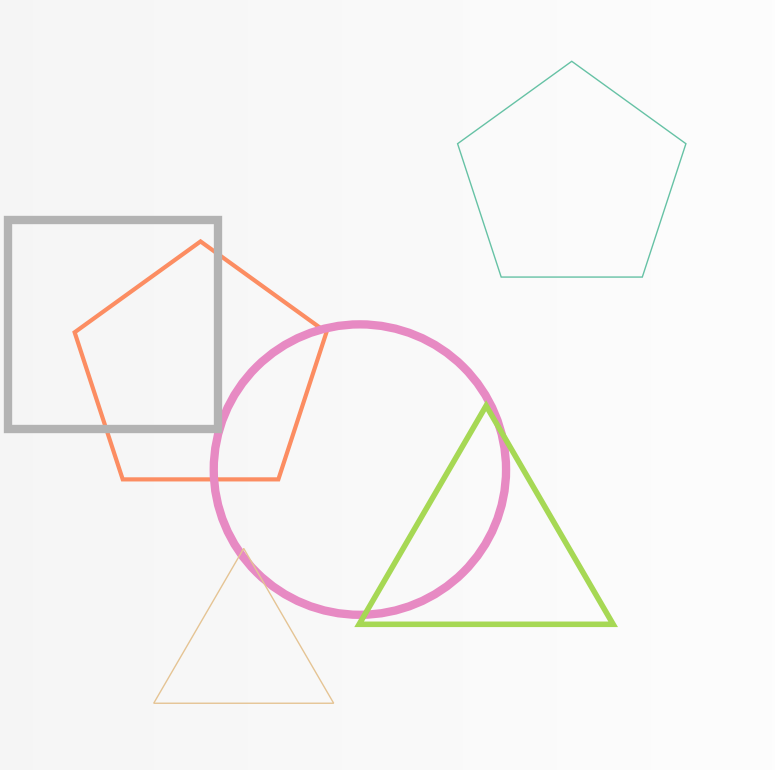[{"shape": "pentagon", "thickness": 0.5, "radius": 0.77, "center": [0.738, 0.765]}, {"shape": "pentagon", "thickness": 1.5, "radius": 0.85, "center": [0.259, 0.516]}, {"shape": "circle", "thickness": 3, "radius": 0.94, "center": [0.464, 0.39]}, {"shape": "triangle", "thickness": 2, "radius": 0.95, "center": [0.627, 0.284]}, {"shape": "triangle", "thickness": 0.5, "radius": 0.67, "center": [0.314, 0.154]}, {"shape": "square", "thickness": 3, "radius": 0.68, "center": [0.146, 0.578]}]